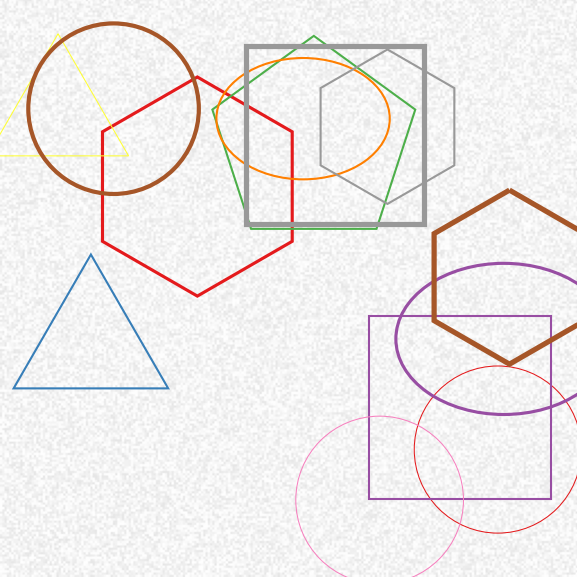[{"shape": "circle", "thickness": 0.5, "radius": 0.72, "center": [0.862, 0.221]}, {"shape": "hexagon", "thickness": 1.5, "radius": 0.95, "center": [0.342, 0.676]}, {"shape": "triangle", "thickness": 1, "radius": 0.77, "center": [0.157, 0.404]}, {"shape": "pentagon", "thickness": 1, "radius": 0.92, "center": [0.543, 0.752]}, {"shape": "square", "thickness": 1, "radius": 0.79, "center": [0.797, 0.293]}, {"shape": "oval", "thickness": 1.5, "radius": 0.93, "center": [0.872, 0.412]}, {"shape": "oval", "thickness": 1, "radius": 0.75, "center": [0.525, 0.794]}, {"shape": "triangle", "thickness": 0.5, "radius": 0.7, "center": [0.101, 0.8]}, {"shape": "circle", "thickness": 2, "radius": 0.74, "center": [0.197, 0.811]}, {"shape": "hexagon", "thickness": 2.5, "radius": 0.75, "center": [0.882, 0.519]}, {"shape": "circle", "thickness": 0.5, "radius": 0.73, "center": [0.657, 0.133]}, {"shape": "hexagon", "thickness": 1, "radius": 0.67, "center": [0.671, 0.78]}, {"shape": "square", "thickness": 2.5, "radius": 0.77, "center": [0.581, 0.765]}]